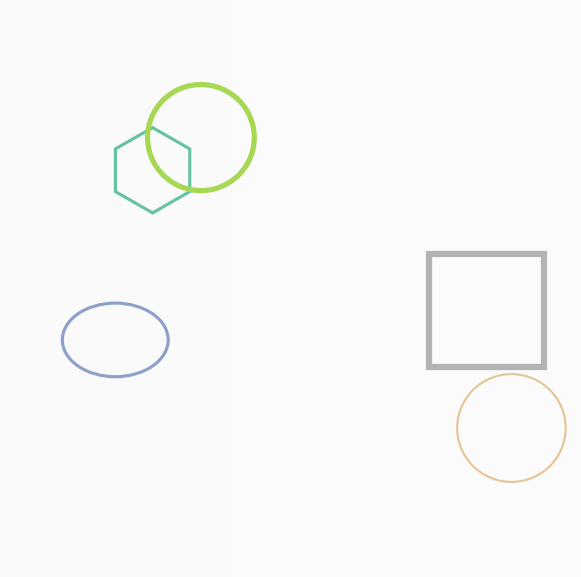[{"shape": "hexagon", "thickness": 1.5, "radius": 0.37, "center": [0.263, 0.704]}, {"shape": "oval", "thickness": 1.5, "radius": 0.46, "center": [0.198, 0.411]}, {"shape": "circle", "thickness": 2.5, "radius": 0.46, "center": [0.346, 0.761]}, {"shape": "circle", "thickness": 1, "radius": 0.47, "center": [0.88, 0.258]}, {"shape": "square", "thickness": 3, "radius": 0.49, "center": [0.837, 0.461]}]